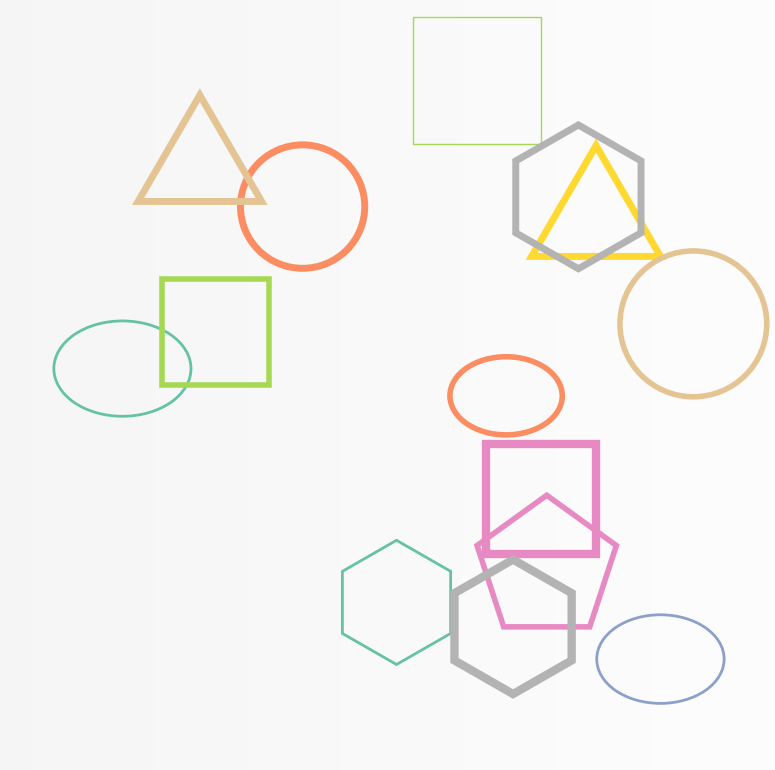[{"shape": "hexagon", "thickness": 1, "radius": 0.4, "center": [0.512, 0.218]}, {"shape": "oval", "thickness": 1, "radius": 0.44, "center": [0.158, 0.521]}, {"shape": "circle", "thickness": 2.5, "radius": 0.4, "center": [0.39, 0.732]}, {"shape": "oval", "thickness": 2, "radius": 0.36, "center": [0.653, 0.486]}, {"shape": "oval", "thickness": 1, "radius": 0.41, "center": [0.852, 0.144]}, {"shape": "pentagon", "thickness": 2, "radius": 0.47, "center": [0.705, 0.262]}, {"shape": "square", "thickness": 3, "radius": 0.35, "center": [0.698, 0.352]}, {"shape": "square", "thickness": 2, "radius": 0.34, "center": [0.278, 0.569]}, {"shape": "square", "thickness": 0.5, "radius": 0.41, "center": [0.616, 0.895]}, {"shape": "triangle", "thickness": 2.5, "radius": 0.48, "center": [0.769, 0.715]}, {"shape": "triangle", "thickness": 2.5, "radius": 0.46, "center": [0.258, 0.784]}, {"shape": "circle", "thickness": 2, "radius": 0.47, "center": [0.895, 0.579]}, {"shape": "hexagon", "thickness": 3, "radius": 0.44, "center": [0.662, 0.186]}, {"shape": "hexagon", "thickness": 2.5, "radius": 0.47, "center": [0.746, 0.744]}]